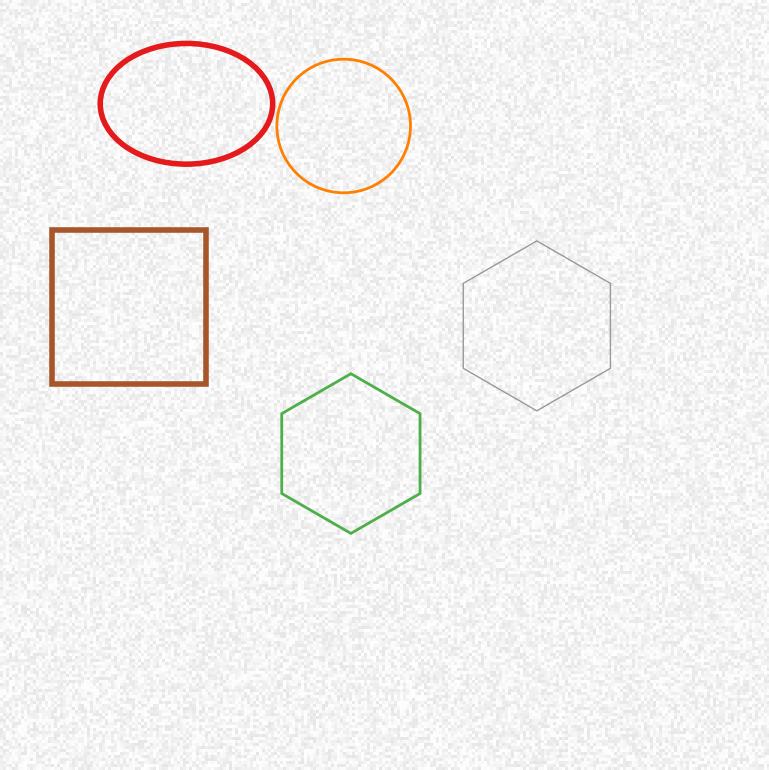[{"shape": "oval", "thickness": 2, "radius": 0.56, "center": [0.242, 0.865]}, {"shape": "hexagon", "thickness": 1, "radius": 0.52, "center": [0.456, 0.411]}, {"shape": "circle", "thickness": 1, "radius": 0.43, "center": [0.446, 0.836]}, {"shape": "square", "thickness": 2, "radius": 0.5, "center": [0.168, 0.601]}, {"shape": "hexagon", "thickness": 0.5, "radius": 0.55, "center": [0.697, 0.577]}]